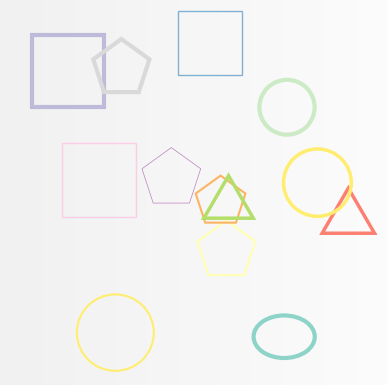[{"shape": "oval", "thickness": 3, "radius": 0.39, "center": [0.733, 0.125]}, {"shape": "pentagon", "thickness": 1.5, "radius": 0.39, "center": [0.584, 0.349]}, {"shape": "square", "thickness": 3, "radius": 0.46, "center": [0.176, 0.816]}, {"shape": "triangle", "thickness": 2.5, "radius": 0.39, "center": [0.899, 0.433]}, {"shape": "square", "thickness": 1, "radius": 0.41, "center": [0.542, 0.887]}, {"shape": "pentagon", "thickness": 1.5, "radius": 0.34, "center": [0.569, 0.476]}, {"shape": "triangle", "thickness": 2.5, "radius": 0.37, "center": [0.59, 0.47]}, {"shape": "square", "thickness": 1, "radius": 0.48, "center": [0.256, 0.532]}, {"shape": "pentagon", "thickness": 3, "radius": 0.38, "center": [0.313, 0.822]}, {"shape": "pentagon", "thickness": 0.5, "radius": 0.4, "center": [0.442, 0.537]}, {"shape": "circle", "thickness": 3, "radius": 0.36, "center": [0.741, 0.721]}, {"shape": "circle", "thickness": 1.5, "radius": 0.5, "center": [0.298, 0.136]}, {"shape": "circle", "thickness": 2.5, "radius": 0.44, "center": [0.819, 0.526]}]